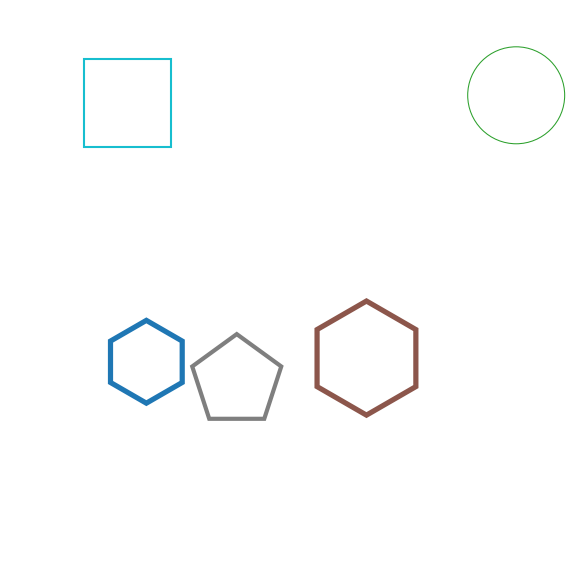[{"shape": "hexagon", "thickness": 2.5, "radius": 0.36, "center": [0.253, 0.373]}, {"shape": "circle", "thickness": 0.5, "radius": 0.42, "center": [0.894, 0.834]}, {"shape": "hexagon", "thickness": 2.5, "radius": 0.49, "center": [0.635, 0.379]}, {"shape": "pentagon", "thickness": 2, "radius": 0.41, "center": [0.41, 0.34]}, {"shape": "square", "thickness": 1, "radius": 0.38, "center": [0.221, 0.821]}]